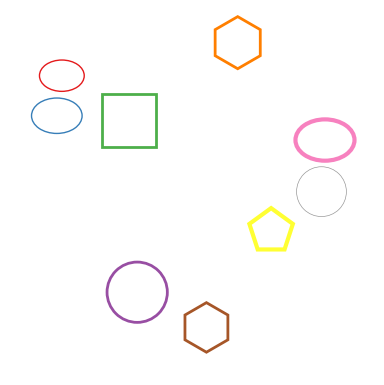[{"shape": "oval", "thickness": 1, "radius": 0.29, "center": [0.161, 0.803]}, {"shape": "oval", "thickness": 1, "radius": 0.33, "center": [0.148, 0.699]}, {"shape": "square", "thickness": 2, "radius": 0.35, "center": [0.334, 0.687]}, {"shape": "circle", "thickness": 2, "radius": 0.39, "center": [0.356, 0.241]}, {"shape": "hexagon", "thickness": 2, "radius": 0.34, "center": [0.617, 0.889]}, {"shape": "pentagon", "thickness": 3, "radius": 0.3, "center": [0.704, 0.4]}, {"shape": "hexagon", "thickness": 2, "radius": 0.32, "center": [0.536, 0.15]}, {"shape": "oval", "thickness": 3, "radius": 0.38, "center": [0.844, 0.636]}, {"shape": "circle", "thickness": 0.5, "radius": 0.32, "center": [0.835, 0.502]}]